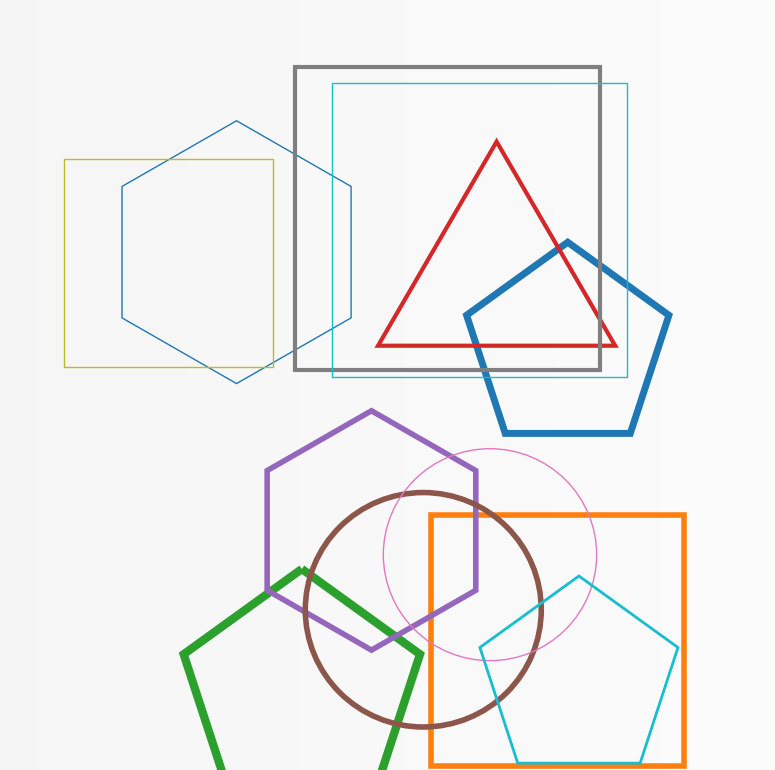[{"shape": "hexagon", "thickness": 0.5, "radius": 0.85, "center": [0.305, 0.673]}, {"shape": "pentagon", "thickness": 2.5, "radius": 0.69, "center": [0.733, 0.548]}, {"shape": "square", "thickness": 2, "radius": 0.82, "center": [0.719, 0.168]}, {"shape": "pentagon", "thickness": 3, "radius": 0.8, "center": [0.389, 0.101]}, {"shape": "triangle", "thickness": 1.5, "radius": 0.88, "center": [0.641, 0.639]}, {"shape": "hexagon", "thickness": 2, "radius": 0.78, "center": [0.479, 0.311]}, {"shape": "circle", "thickness": 2, "radius": 0.76, "center": [0.546, 0.208]}, {"shape": "circle", "thickness": 0.5, "radius": 0.69, "center": [0.632, 0.28]}, {"shape": "square", "thickness": 1.5, "radius": 0.98, "center": [0.578, 0.716]}, {"shape": "square", "thickness": 0.5, "radius": 0.68, "center": [0.218, 0.658]}, {"shape": "pentagon", "thickness": 1, "radius": 0.67, "center": [0.747, 0.118]}, {"shape": "square", "thickness": 0.5, "radius": 0.95, "center": [0.619, 0.701]}]